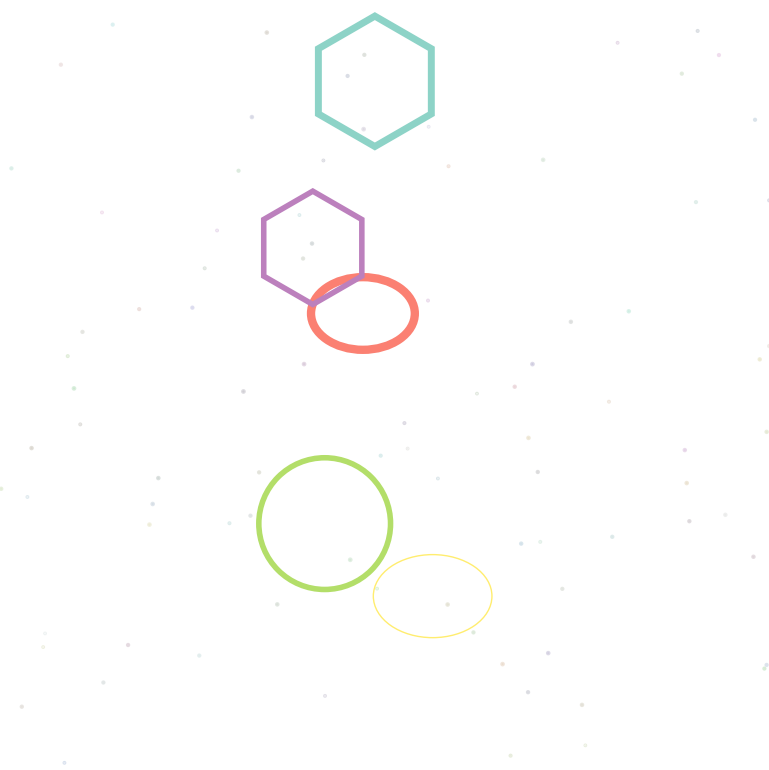[{"shape": "hexagon", "thickness": 2.5, "radius": 0.42, "center": [0.487, 0.894]}, {"shape": "oval", "thickness": 3, "radius": 0.34, "center": [0.471, 0.593]}, {"shape": "circle", "thickness": 2, "radius": 0.43, "center": [0.422, 0.32]}, {"shape": "hexagon", "thickness": 2, "radius": 0.37, "center": [0.406, 0.678]}, {"shape": "oval", "thickness": 0.5, "radius": 0.39, "center": [0.562, 0.226]}]